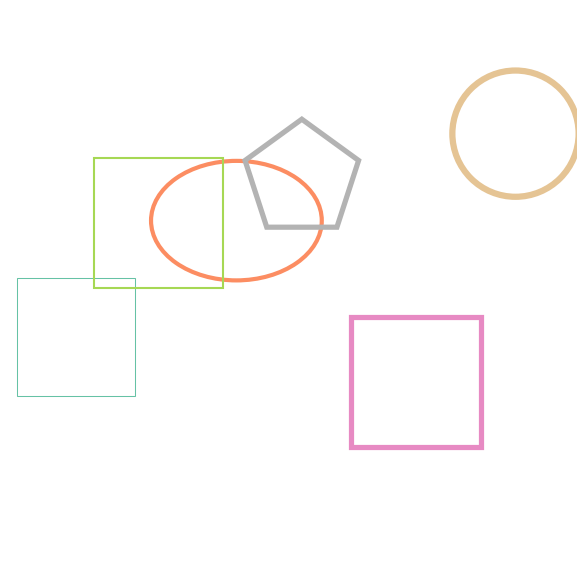[{"shape": "square", "thickness": 0.5, "radius": 0.51, "center": [0.132, 0.416]}, {"shape": "oval", "thickness": 2, "radius": 0.74, "center": [0.409, 0.617]}, {"shape": "square", "thickness": 2.5, "radius": 0.56, "center": [0.721, 0.337]}, {"shape": "square", "thickness": 1, "radius": 0.56, "center": [0.275, 0.613]}, {"shape": "circle", "thickness": 3, "radius": 0.55, "center": [0.893, 0.768]}, {"shape": "pentagon", "thickness": 2.5, "radius": 0.52, "center": [0.523, 0.689]}]